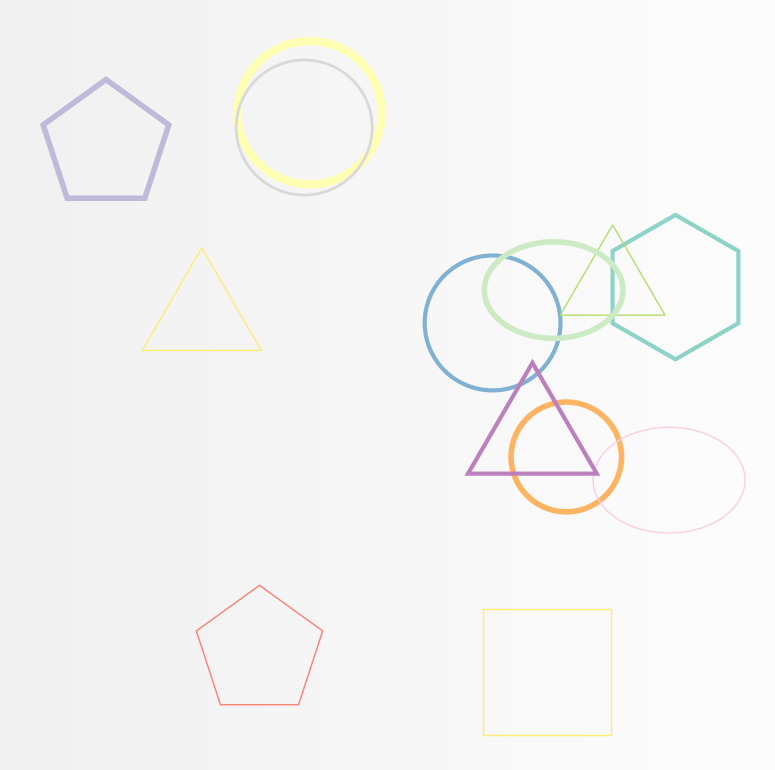[{"shape": "hexagon", "thickness": 1.5, "radius": 0.47, "center": [0.872, 0.627]}, {"shape": "circle", "thickness": 3, "radius": 0.47, "center": [0.4, 0.854]}, {"shape": "pentagon", "thickness": 2, "radius": 0.43, "center": [0.137, 0.811]}, {"shape": "pentagon", "thickness": 0.5, "radius": 0.43, "center": [0.335, 0.154]}, {"shape": "circle", "thickness": 1.5, "radius": 0.44, "center": [0.636, 0.581]}, {"shape": "circle", "thickness": 2, "radius": 0.36, "center": [0.731, 0.407]}, {"shape": "triangle", "thickness": 0.5, "radius": 0.39, "center": [0.79, 0.63]}, {"shape": "oval", "thickness": 0.5, "radius": 0.49, "center": [0.863, 0.376]}, {"shape": "circle", "thickness": 1, "radius": 0.44, "center": [0.393, 0.834]}, {"shape": "triangle", "thickness": 1.5, "radius": 0.48, "center": [0.687, 0.433]}, {"shape": "oval", "thickness": 2, "radius": 0.45, "center": [0.714, 0.623]}, {"shape": "square", "thickness": 0.5, "radius": 0.41, "center": [0.706, 0.127]}, {"shape": "triangle", "thickness": 0.5, "radius": 0.44, "center": [0.26, 0.589]}]